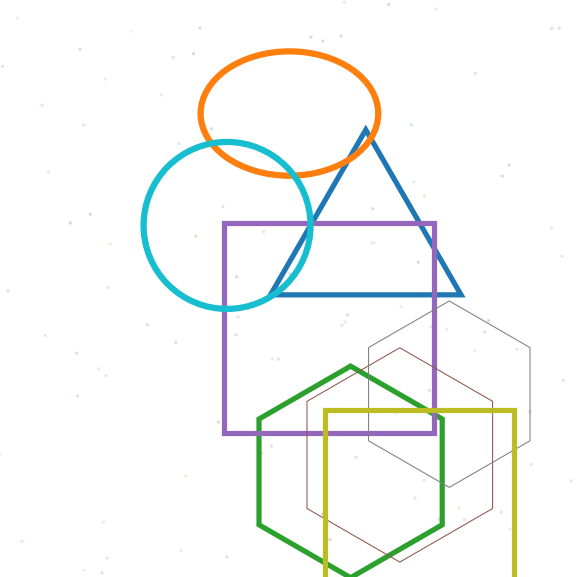[{"shape": "triangle", "thickness": 2.5, "radius": 0.95, "center": [0.633, 0.584]}, {"shape": "oval", "thickness": 3, "radius": 0.77, "center": [0.501, 0.803]}, {"shape": "hexagon", "thickness": 2.5, "radius": 0.92, "center": [0.607, 0.182]}, {"shape": "square", "thickness": 2.5, "radius": 0.91, "center": [0.569, 0.432]}, {"shape": "hexagon", "thickness": 0.5, "radius": 0.93, "center": [0.692, 0.211]}, {"shape": "hexagon", "thickness": 0.5, "radius": 0.81, "center": [0.778, 0.317]}, {"shape": "square", "thickness": 2.5, "radius": 0.82, "center": [0.726, 0.124]}, {"shape": "circle", "thickness": 3, "radius": 0.72, "center": [0.393, 0.609]}]